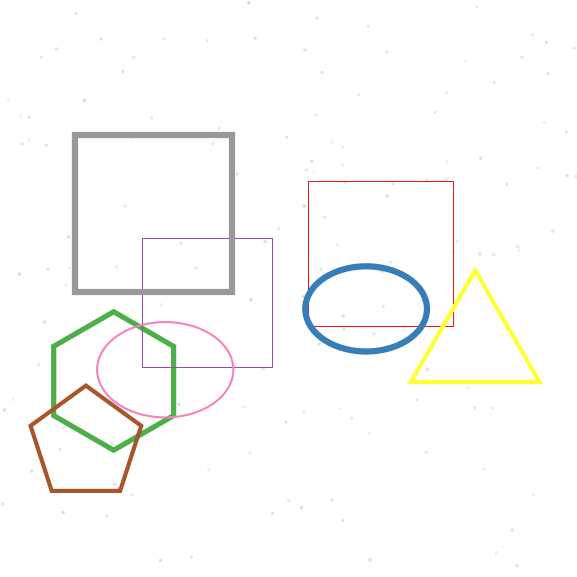[{"shape": "square", "thickness": 0.5, "radius": 0.63, "center": [0.659, 0.56]}, {"shape": "oval", "thickness": 3, "radius": 0.53, "center": [0.634, 0.464]}, {"shape": "hexagon", "thickness": 2.5, "radius": 0.6, "center": [0.197, 0.339]}, {"shape": "square", "thickness": 0.5, "radius": 0.56, "center": [0.358, 0.475]}, {"shape": "triangle", "thickness": 2, "radius": 0.64, "center": [0.823, 0.402]}, {"shape": "pentagon", "thickness": 2, "radius": 0.5, "center": [0.149, 0.231]}, {"shape": "oval", "thickness": 1, "radius": 0.59, "center": [0.286, 0.359]}, {"shape": "square", "thickness": 3, "radius": 0.68, "center": [0.266, 0.629]}]